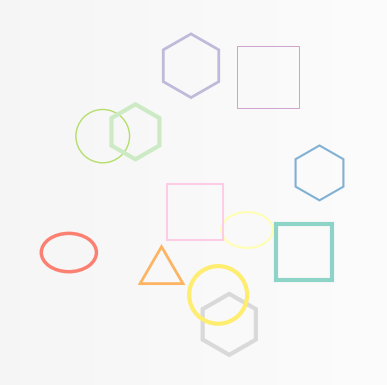[{"shape": "square", "thickness": 3, "radius": 0.36, "center": [0.785, 0.346]}, {"shape": "oval", "thickness": 1.5, "radius": 0.33, "center": [0.637, 0.403]}, {"shape": "hexagon", "thickness": 2, "radius": 0.41, "center": [0.493, 0.829]}, {"shape": "oval", "thickness": 2.5, "radius": 0.36, "center": [0.178, 0.344]}, {"shape": "hexagon", "thickness": 1.5, "radius": 0.36, "center": [0.824, 0.551]}, {"shape": "triangle", "thickness": 2, "radius": 0.32, "center": [0.417, 0.295]}, {"shape": "circle", "thickness": 1, "radius": 0.35, "center": [0.265, 0.646]}, {"shape": "square", "thickness": 1.5, "radius": 0.37, "center": [0.504, 0.45]}, {"shape": "hexagon", "thickness": 3, "radius": 0.4, "center": [0.592, 0.158]}, {"shape": "square", "thickness": 0.5, "radius": 0.4, "center": [0.692, 0.799]}, {"shape": "hexagon", "thickness": 3, "radius": 0.36, "center": [0.35, 0.658]}, {"shape": "circle", "thickness": 3, "radius": 0.37, "center": [0.563, 0.234]}]